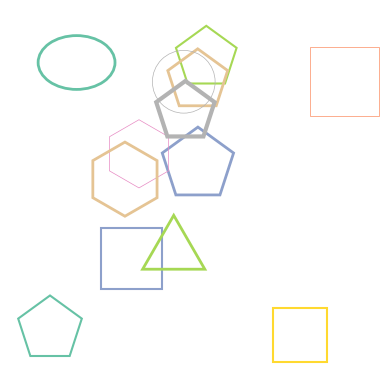[{"shape": "pentagon", "thickness": 1.5, "radius": 0.43, "center": [0.13, 0.146]}, {"shape": "oval", "thickness": 2, "radius": 0.5, "center": [0.199, 0.838]}, {"shape": "square", "thickness": 0.5, "radius": 0.45, "center": [0.894, 0.789]}, {"shape": "square", "thickness": 1.5, "radius": 0.4, "center": [0.342, 0.328]}, {"shape": "pentagon", "thickness": 2, "radius": 0.49, "center": [0.514, 0.572]}, {"shape": "hexagon", "thickness": 0.5, "radius": 0.44, "center": [0.361, 0.6]}, {"shape": "triangle", "thickness": 2, "radius": 0.47, "center": [0.451, 0.347]}, {"shape": "pentagon", "thickness": 1.5, "radius": 0.41, "center": [0.536, 0.85]}, {"shape": "square", "thickness": 1.5, "radius": 0.35, "center": [0.778, 0.129]}, {"shape": "pentagon", "thickness": 2, "radius": 0.41, "center": [0.514, 0.791]}, {"shape": "hexagon", "thickness": 2, "radius": 0.48, "center": [0.325, 0.535]}, {"shape": "circle", "thickness": 0.5, "radius": 0.41, "center": [0.477, 0.788]}, {"shape": "pentagon", "thickness": 3, "radius": 0.4, "center": [0.482, 0.71]}]